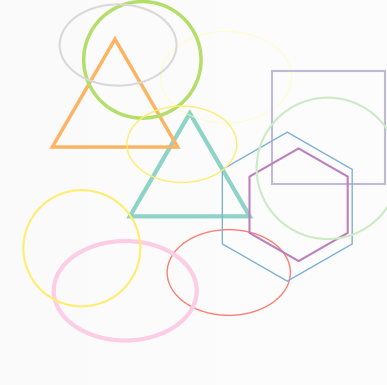[{"shape": "triangle", "thickness": 3, "radius": 0.89, "center": [0.49, 0.527]}, {"shape": "oval", "thickness": 0.5, "radius": 0.85, "center": [0.583, 0.8]}, {"shape": "square", "thickness": 1.5, "radius": 0.73, "center": [0.848, 0.669]}, {"shape": "oval", "thickness": 1, "radius": 0.8, "center": [0.59, 0.292]}, {"shape": "hexagon", "thickness": 1, "radius": 0.97, "center": [0.741, 0.463]}, {"shape": "triangle", "thickness": 2.5, "radius": 0.93, "center": [0.297, 0.711]}, {"shape": "circle", "thickness": 2.5, "radius": 0.76, "center": [0.367, 0.845]}, {"shape": "oval", "thickness": 3, "radius": 0.92, "center": [0.323, 0.245]}, {"shape": "oval", "thickness": 1.5, "radius": 0.75, "center": [0.305, 0.883]}, {"shape": "hexagon", "thickness": 1.5, "radius": 0.73, "center": [0.771, 0.468]}, {"shape": "circle", "thickness": 1.5, "radius": 0.92, "center": [0.846, 0.563]}, {"shape": "oval", "thickness": 1, "radius": 0.71, "center": [0.469, 0.625]}, {"shape": "circle", "thickness": 1.5, "radius": 0.75, "center": [0.211, 0.355]}]